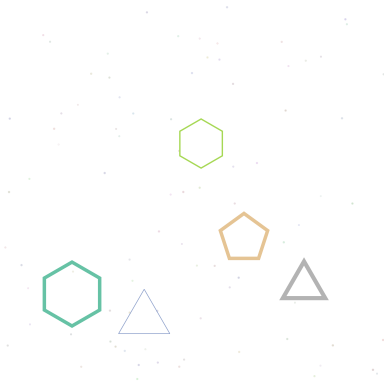[{"shape": "hexagon", "thickness": 2.5, "radius": 0.41, "center": [0.187, 0.236]}, {"shape": "triangle", "thickness": 0.5, "radius": 0.38, "center": [0.375, 0.172]}, {"shape": "hexagon", "thickness": 1, "radius": 0.32, "center": [0.522, 0.627]}, {"shape": "pentagon", "thickness": 2.5, "radius": 0.32, "center": [0.634, 0.381]}, {"shape": "triangle", "thickness": 3, "radius": 0.32, "center": [0.79, 0.257]}]